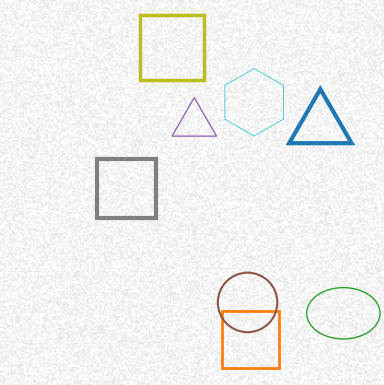[{"shape": "triangle", "thickness": 3, "radius": 0.47, "center": [0.832, 0.675]}, {"shape": "square", "thickness": 2, "radius": 0.37, "center": [0.65, 0.118]}, {"shape": "oval", "thickness": 1, "radius": 0.48, "center": [0.892, 0.186]}, {"shape": "triangle", "thickness": 1, "radius": 0.33, "center": [0.505, 0.68]}, {"shape": "circle", "thickness": 1.5, "radius": 0.39, "center": [0.643, 0.214]}, {"shape": "square", "thickness": 3, "radius": 0.38, "center": [0.328, 0.511]}, {"shape": "square", "thickness": 2.5, "radius": 0.42, "center": [0.447, 0.877]}, {"shape": "hexagon", "thickness": 0.5, "radius": 0.44, "center": [0.66, 0.734]}]